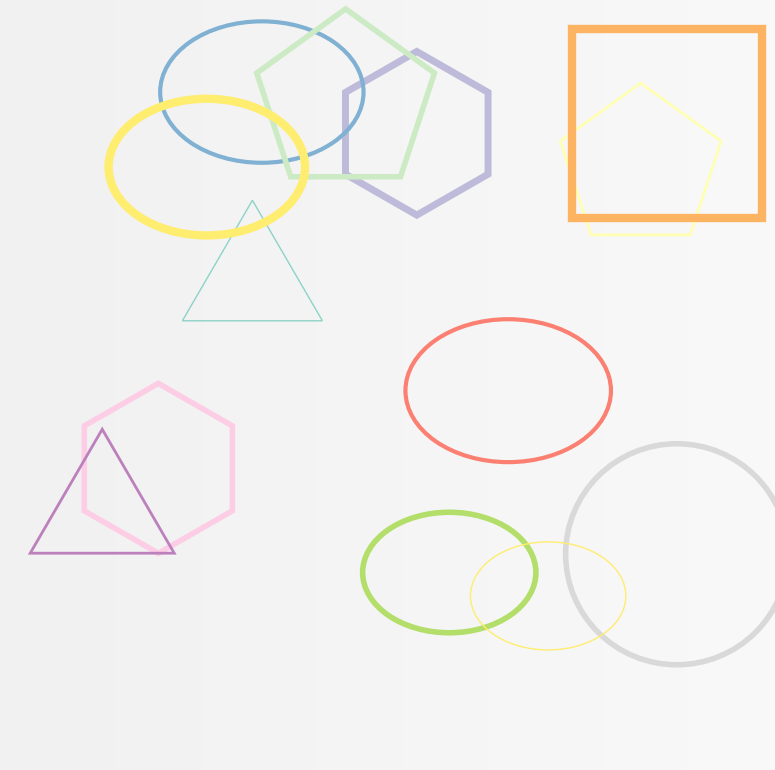[{"shape": "triangle", "thickness": 0.5, "radius": 0.52, "center": [0.326, 0.636]}, {"shape": "pentagon", "thickness": 1, "radius": 0.55, "center": [0.827, 0.783]}, {"shape": "hexagon", "thickness": 2.5, "radius": 0.53, "center": [0.538, 0.827]}, {"shape": "oval", "thickness": 1.5, "radius": 0.66, "center": [0.656, 0.493]}, {"shape": "oval", "thickness": 1.5, "radius": 0.66, "center": [0.338, 0.88]}, {"shape": "square", "thickness": 3, "radius": 0.61, "center": [0.861, 0.839]}, {"shape": "oval", "thickness": 2, "radius": 0.56, "center": [0.58, 0.256]}, {"shape": "hexagon", "thickness": 2, "radius": 0.55, "center": [0.204, 0.392]}, {"shape": "circle", "thickness": 2, "radius": 0.72, "center": [0.873, 0.28]}, {"shape": "triangle", "thickness": 1, "radius": 0.54, "center": [0.132, 0.335]}, {"shape": "pentagon", "thickness": 2, "radius": 0.6, "center": [0.446, 0.868]}, {"shape": "oval", "thickness": 3, "radius": 0.63, "center": [0.267, 0.783]}, {"shape": "oval", "thickness": 0.5, "radius": 0.5, "center": [0.707, 0.226]}]